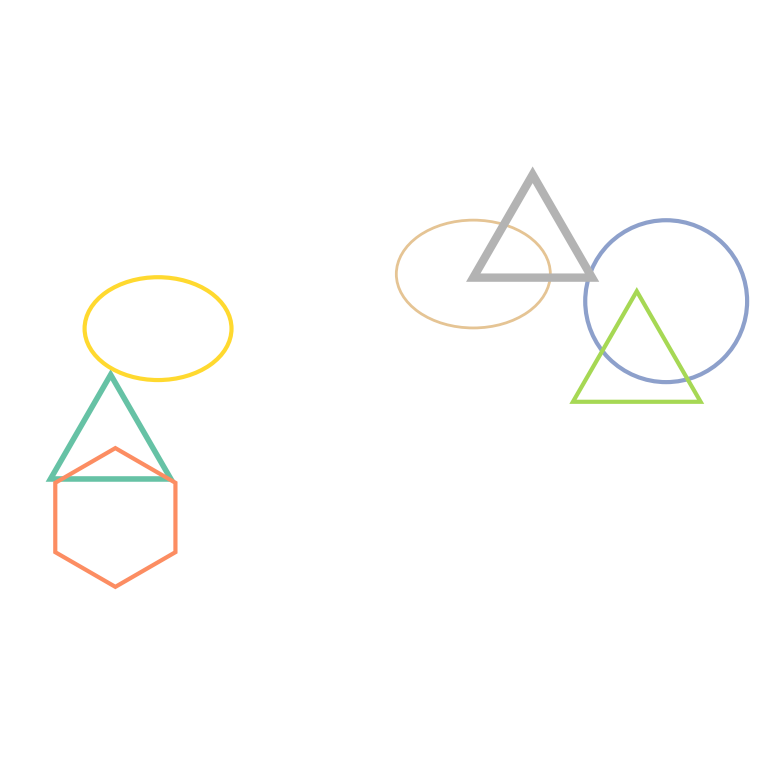[{"shape": "triangle", "thickness": 2, "radius": 0.45, "center": [0.144, 0.423]}, {"shape": "hexagon", "thickness": 1.5, "radius": 0.45, "center": [0.15, 0.328]}, {"shape": "circle", "thickness": 1.5, "radius": 0.53, "center": [0.865, 0.609]}, {"shape": "triangle", "thickness": 1.5, "radius": 0.48, "center": [0.827, 0.526]}, {"shape": "oval", "thickness": 1.5, "radius": 0.48, "center": [0.205, 0.573]}, {"shape": "oval", "thickness": 1, "radius": 0.5, "center": [0.615, 0.644]}, {"shape": "triangle", "thickness": 3, "radius": 0.45, "center": [0.692, 0.684]}]